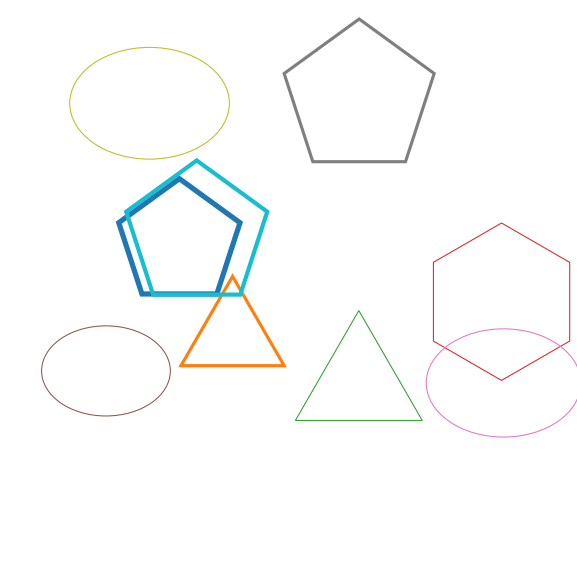[{"shape": "pentagon", "thickness": 2.5, "radius": 0.55, "center": [0.311, 0.579]}, {"shape": "triangle", "thickness": 1.5, "radius": 0.52, "center": [0.403, 0.418]}, {"shape": "triangle", "thickness": 0.5, "radius": 0.63, "center": [0.621, 0.335]}, {"shape": "hexagon", "thickness": 0.5, "radius": 0.68, "center": [0.868, 0.477]}, {"shape": "oval", "thickness": 0.5, "radius": 0.56, "center": [0.183, 0.357]}, {"shape": "oval", "thickness": 0.5, "radius": 0.67, "center": [0.872, 0.336]}, {"shape": "pentagon", "thickness": 1.5, "radius": 0.68, "center": [0.622, 0.83]}, {"shape": "oval", "thickness": 0.5, "radius": 0.69, "center": [0.259, 0.82]}, {"shape": "pentagon", "thickness": 2, "radius": 0.64, "center": [0.341, 0.593]}]